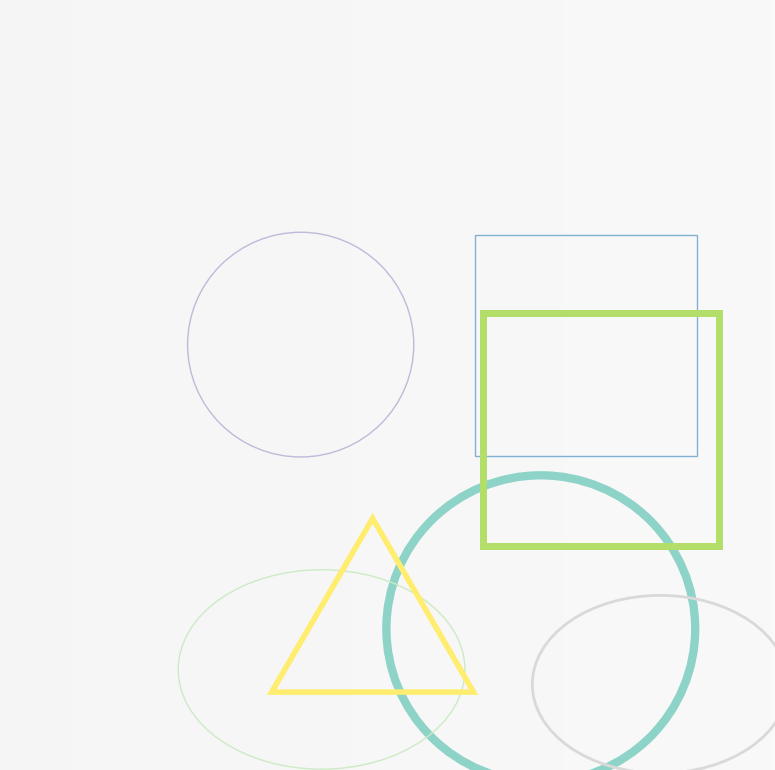[{"shape": "circle", "thickness": 3, "radius": 1.0, "center": [0.698, 0.183]}, {"shape": "circle", "thickness": 0.5, "radius": 0.73, "center": [0.388, 0.552]}, {"shape": "square", "thickness": 0.5, "radius": 0.72, "center": [0.756, 0.551]}, {"shape": "square", "thickness": 2.5, "radius": 0.76, "center": [0.775, 0.442]}, {"shape": "oval", "thickness": 1, "radius": 0.82, "center": [0.852, 0.111]}, {"shape": "oval", "thickness": 0.5, "radius": 0.93, "center": [0.415, 0.131]}, {"shape": "triangle", "thickness": 2, "radius": 0.75, "center": [0.481, 0.176]}]